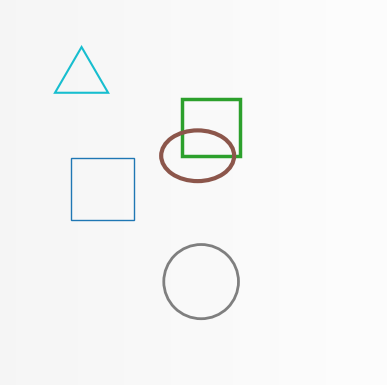[{"shape": "square", "thickness": 1, "radius": 0.4, "center": [0.264, 0.509]}, {"shape": "square", "thickness": 2.5, "radius": 0.37, "center": [0.544, 0.669]}, {"shape": "oval", "thickness": 3, "radius": 0.47, "center": [0.51, 0.595]}, {"shape": "circle", "thickness": 2, "radius": 0.48, "center": [0.519, 0.269]}, {"shape": "triangle", "thickness": 1.5, "radius": 0.4, "center": [0.21, 0.799]}]